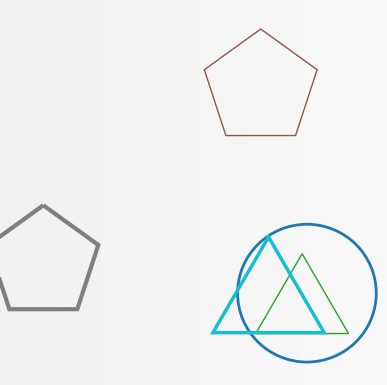[{"shape": "circle", "thickness": 2, "radius": 0.89, "center": [0.792, 0.239]}, {"shape": "triangle", "thickness": 1, "radius": 0.69, "center": [0.78, 0.203]}, {"shape": "pentagon", "thickness": 1, "radius": 0.76, "center": [0.673, 0.772]}, {"shape": "pentagon", "thickness": 3, "radius": 0.75, "center": [0.112, 0.318]}, {"shape": "triangle", "thickness": 2.5, "radius": 0.83, "center": [0.693, 0.219]}]